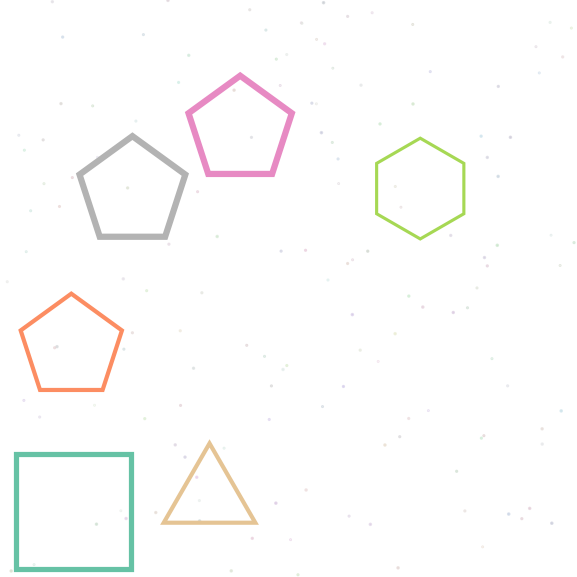[{"shape": "square", "thickness": 2.5, "radius": 0.5, "center": [0.128, 0.114]}, {"shape": "pentagon", "thickness": 2, "radius": 0.46, "center": [0.123, 0.398]}, {"shape": "pentagon", "thickness": 3, "radius": 0.47, "center": [0.416, 0.774]}, {"shape": "hexagon", "thickness": 1.5, "radius": 0.44, "center": [0.728, 0.673]}, {"shape": "triangle", "thickness": 2, "radius": 0.46, "center": [0.363, 0.14]}, {"shape": "pentagon", "thickness": 3, "radius": 0.48, "center": [0.229, 0.667]}]